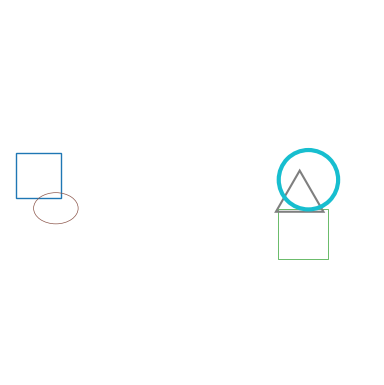[{"shape": "square", "thickness": 1, "radius": 0.29, "center": [0.101, 0.545]}, {"shape": "square", "thickness": 0.5, "radius": 0.33, "center": [0.787, 0.392]}, {"shape": "oval", "thickness": 0.5, "radius": 0.29, "center": [0.145, 0.459]}, {"shape": "triangle", "thickness": 1.5, "radius": 0.36, "center": [0.778, 0.486]}, {"shape": "circle", "thickness": 3, "radius": 0.39, "center": [0.801, 0.533]}]